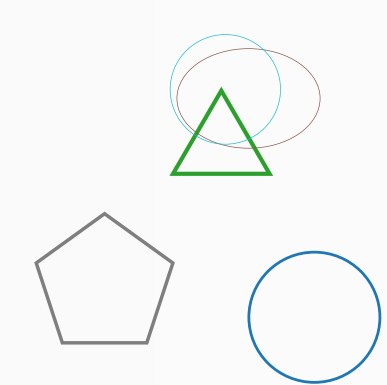[{"shape": "circle", "thickness": 2, "radius": 0.85, "center": [0.811, 0.176]}, {"shape": "triangle", "thickness": 3, "radius": 0.72, "center": [0.571, 0.621]}, {"shape": "oval", "thickness": 0.5, "radius": 0.92, "center": [0.641, 0.744]}, {"shape": "pentagon", "thickness": 2.5, "radius": 0.93, "center": [0.27, 0.26]}, {"shape": "circle", "thickness": 0.5, "radius": 0.71, "center": [0.582, 0.768]}]